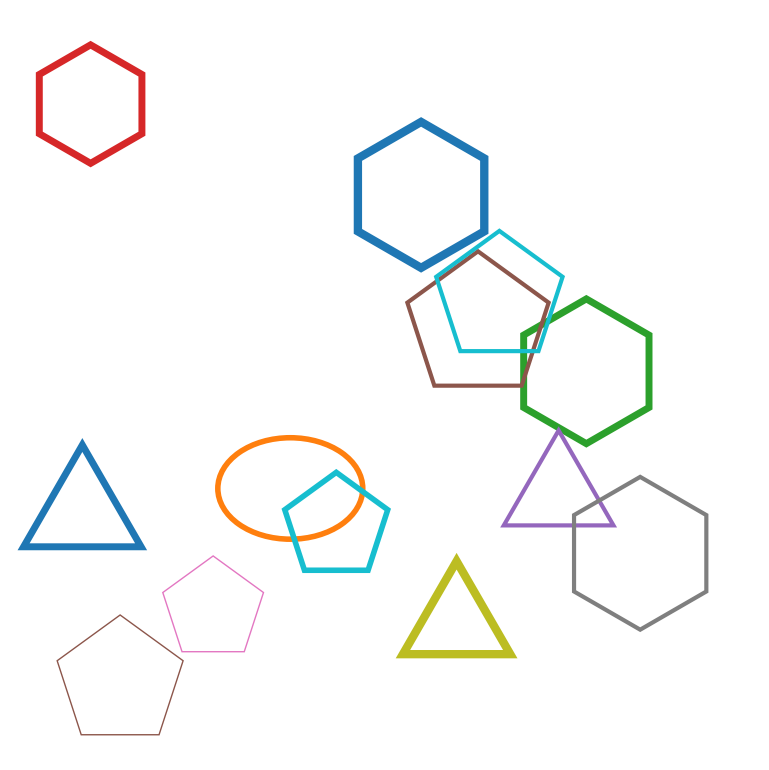[{"shape": "triangle", "thickness": 2.5, "radius": 0.44, "center": [0.107, 0.334]}, {"shape": "hexagon", "thickness": 3, "radius": 0.47, "center": [0.547, 0.747]}, {"shape": "oval", "thickness": 2, "radius": 0.47, "center": [0.377, 0.366]}, {"shape": "hexagon", "thickness": 2.5, "radius": 0.47, "center": [0.761, 0.518]}, {"shape": "hexagon", "thickness": 2.5, "radius": 0.38, "center": [0.118, 0.865]}, {"shape": "triangle", "thickness": 1.5, "radius": 0.41, "center": [0.725, 0.359]}, {"shape": "pentagon", "thickness": 0.5, "radius": 0.43, "center": [0.156, 0.115]}, {"shape": "pentagon", "thickness": 1.5, "radius": 0.48, "center": [0.621, 0.577]}, {"shape": "pentagon", "thickness": 0.5, "radius": 0.34, "center": [0.277, 0.209]}, {"shape": "hexagon", "thickness": 1.5, "radius": 0.5, "center": [0.831, 0.281]}, {"shape": "triangle", "thickness": 3, "radius": 0.4, "center": [0.593, 0.191]}, {"shape": "pentagon", "thickness": 1.5, "radius": 0.43, "center": [0.649, 0.614]}, {"shape": "pentagon", "thickness": 2, "radius": 0.35, "center": [0.437, 0.316]}]